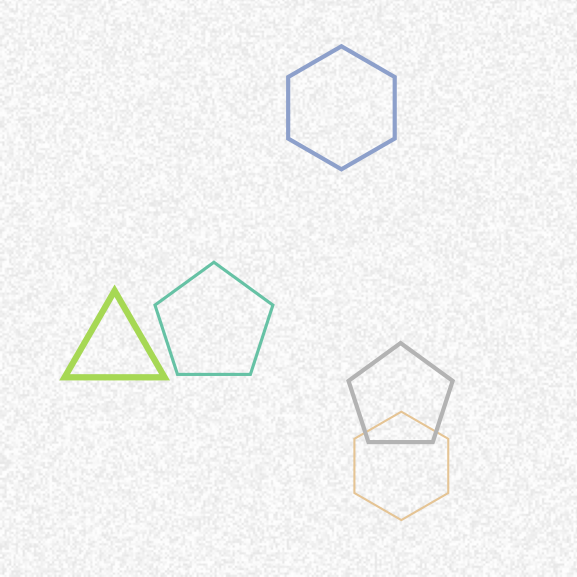[{"shape": "pentagon", "thickness": 1.5, "radius": 0.54, "center": [0.37, 0.438]}, {"shape": "hexagon", "thickness": 2, "radius": 0.53, "center": [0.591, 0.812]}, {"shape": "triangle", "thickness": 3, "radius": 0.5, "center": [0.198, 0.396]}, {"shape": "hexagon", "thickness": 1, "radius": 0.47, "center": [0.695, 0.192]}, {"shape": "pentagon", "thickness": 2, "radius": 0.47, "center": [0.694, 0.31]}]